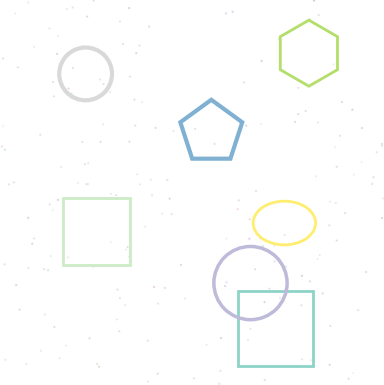[{"shape": "square", "thickness": 2, "radius": 0.49, "center": [0.714, 0.146]}, {"shape": "circle", "thickness": 2.5, "radius": 0.48, "center": [0.651, 0.265]}, {"shape": "pentagon", "thickness": 3, "radius": 0.42, "center": [0.549, 0.656]}, {"shape": "hexagon", "thickness": 2, "radius": 0.43, "center": [0.802, 0.862]}, {"shape": "circle", "thickness": 3, "radius": 0.34, "center": [0.222, 0.808]}, {"shape": "square", "thickness": 2, "radius": 0.44, "center": [0.25, 0.4]}, {"shape": "oval", "thickness": 2, "radius": 0.41, "center": [0.739, 0.421]}]